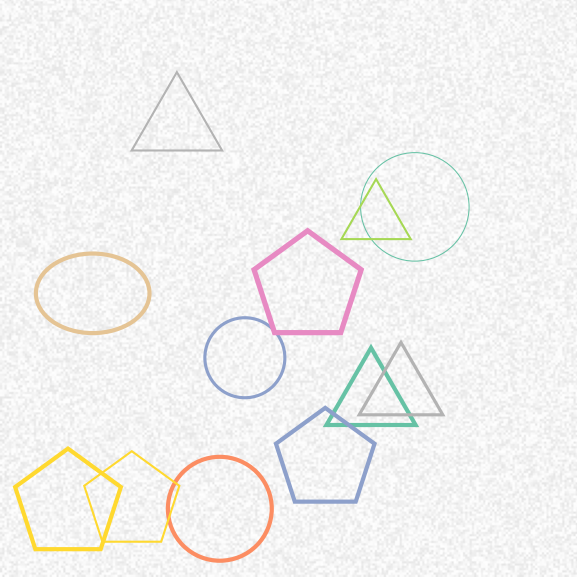[{"shape": "triangle", "thickness": 2, "radius": 0.45, "center": [0.642, 0.308]}, {"shape": "circle", "thickness": 0.5, "radius": 0.47, "center": [0.718, 0.641]}, {"shape": "circle", "thickness": 2, "radius": 0.45, "center": [0.381, 0.118]}, {"shape": "pentagon", "thickness": 2, "radius": 0.45, "center": [0.563, 0.203]}, {"shape": "circle", "thickness": 1.5, "radius": 0.35, "center": [0.424, 0.38]}, {"shape": "pentagon", "thickness": 2.5, "radius": 0.49, "center": [0.533, 0.502]}, {"shape": "triangle", "thickness": 1, "radius": 0.35, "center": [0.651, 0.62]}, {"shape": "pentagon", "thickness": 2, "radius": 0.48, "center": [0.118, 0.126]}, {"shape": "pentagon", "thickness": 1, "radius": 0.43, "center": [0.228, 0.131]}, {"shape": "oval", "thickness": 2, "radius": 0.49, "center": [0.161, 0.491]}, {"shape": "triangle", "thickness": 1.5, "radius": 0.42, "center": [0.694, 0.323]}, {"shape": "triangle", "thickness": 1, "radius": 0.45, "center": [0.306, 0.784]}]